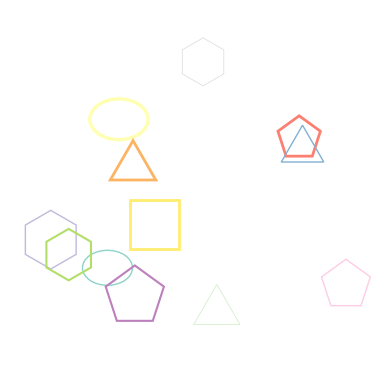[{"shape": "oval", "thickness": 1, "radius": 0.32, "center": [0.279, 0.304]}, {"shape": "oval", "thickness": 2.5, "radius": 0.38, "center": [0.309, 0.69]}, {"shape": "hexagon", "thickness": 1, "radius": 0.38, "center": [0.132, 0.377]}, {"shape": "pentagon", "thickness": 2, "radius": 0.29, "center": [0.777, 0.641]}, {"shape": "triangle", "thickness": 1, "radius": 0.32, "center": [0.786, 0.611]}, {"shape": "triangle", "thickness": 2, "radius": 0.34, "center": [0.346, 0.567]}, {"shape": "hexagon", "thickness": 1.5, "radius": 0.33, "center": [0.178, 0.339]}, {"shape": "pentagon", "thickness": 1, "radius": 0.33, "center": [0.899, 0.26]}, {"shape": "hexagon", "thickness": 0.5, "radius": 0.31, "center": [0.527, 0.839]}, {"shape": "pentagon", "thickness": 1.5, "radius": 0.4, "center": [0.35, 0.231]}, {"shape": "triangle", "thickness": 0.5, "radius": 0.35, "center": [0.563, 0.192]}, {"shape": "square", "thickness": 2, "radius": 0.32, "center": [0.402, 0.417]}]